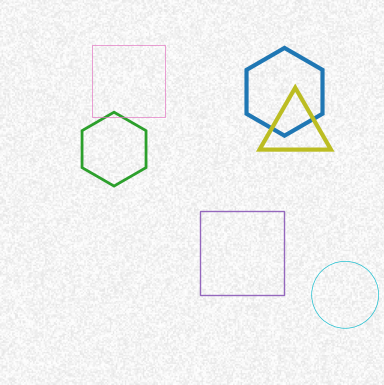[{"shape": "hexagon", "thickness": 3, "radius": 0.57, "center": [0.739, 0.762]}, {"shape": "hexagon", "thickness": 2, "radius": 0.48, "center": [0.296, 0.613]}, {"shape": "square", "thickness": 1, "radius": 0.54, "center": [0.628, 0.342]}, {"shape": "square", "thickness": 0.5, "radius": 0.47, "center": [0.334, 0.79]}, {"shape": "triangle", "thickness": 3, "radius": 0.54, "center": [0.767, 0.665]}, {"shape": "circle", "thickness": 0.5, "radius": 0.43, "center": [0.897, 0.234]}]